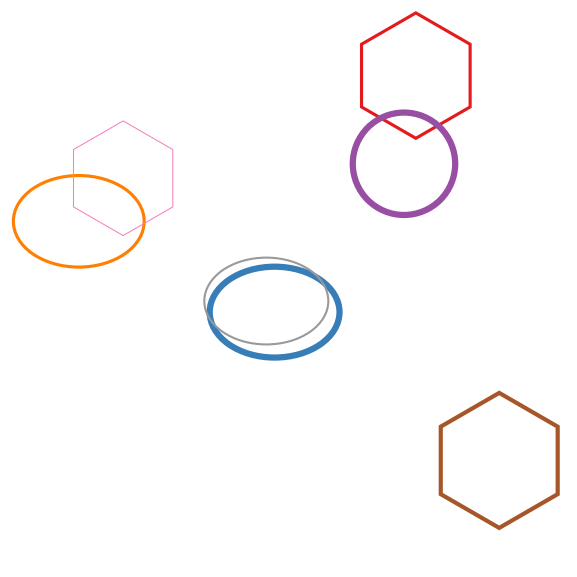[{"shape": "hexagon", "thickness": 1.5, "radius": 0.54, "center": [0.72, 0.868]}, {"shape": "oval", "thickness": 3, "radius": 0.56, "center": [0.476, 0.459]}, {"shape": "circle", "thickness": 3, "radius": 0.44, "center": [0.7, 0.716]}, {"shape": "oval", "thickness": 1.5, "radius": 0.57, "center": [0.136, 0.616]}, {"shape": "hexagon", "thickness": 2, "radius": 0.58, "center": [0.864, 0.202]}, {"shape": "hexagon", "thickness": 0.5, "radius": 0.5, "center": [0.213, 0.691]}, {"shape": "oval", "thickness": 1, "radius": 0.54, "center": [0.461, 0.478]}]